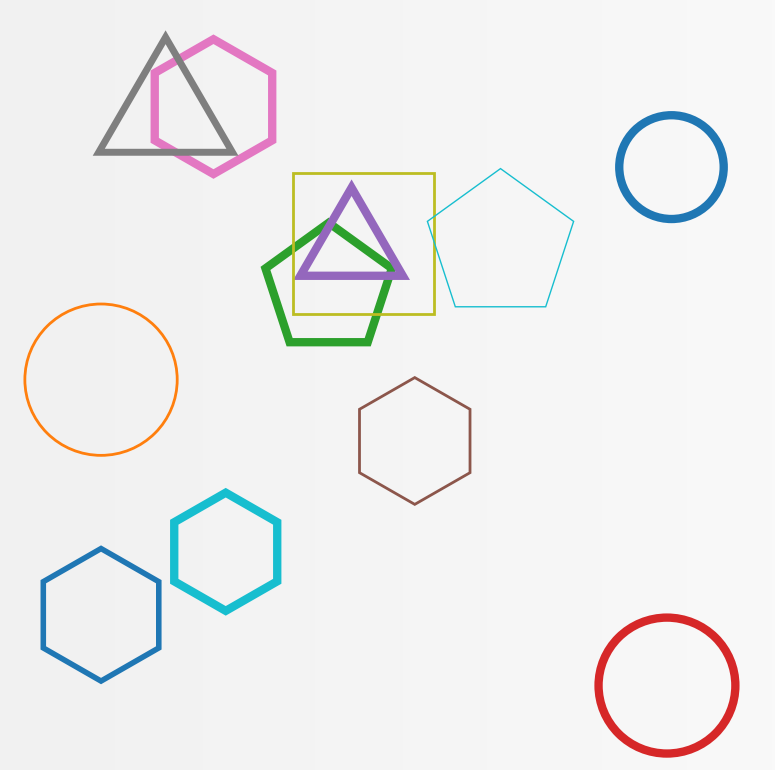[{"shape": "hexagon", "thickness": 2, "radius": 0.43, "center": [0.13, 0.202]}, {"shape": "circle", "thickness": 3, "radius": 0.34, "center": [0.866, 0.783]}, {"shape": "circle", "thickness": 1, "radius": 0.49, "center": [0.13, 0.507]}, {"shape": "pentagon", "thickness": 3, "radius": 0.43, "center": [0.424, 0.625]}, {"shape": "circle", "thickness": 3, "radius": 0.44, "center": [0.861, 0.11]}, {"shape": "triangle", "thickness": 3, "radius": 0.38, "center": [0.454, 0.68]}, {"shape": "hexagon", "thickness": 1, "radius": 0.41, "center": [0.535, 0.427]}, {"shape": "hexagon", "thickness": 3, "radius": 0.44, "center": [0.275, 0.862]}, {"shape": "triangle", "thickness": 2.5, "radius": 0.5, "center": [0.214, 0.852]}, {"shape": "square", "thickness": 1, "radius": 0.46, "center": [0.469, 0.684]}, {"shape": "pentagon", "thickness": 0.5, "radius": 0.5, "center": [0.646, 0.682]}, {"shape": "hexagon", "thickness": 3, "radius": 0.38, "center": [0.291, 0.283]}]